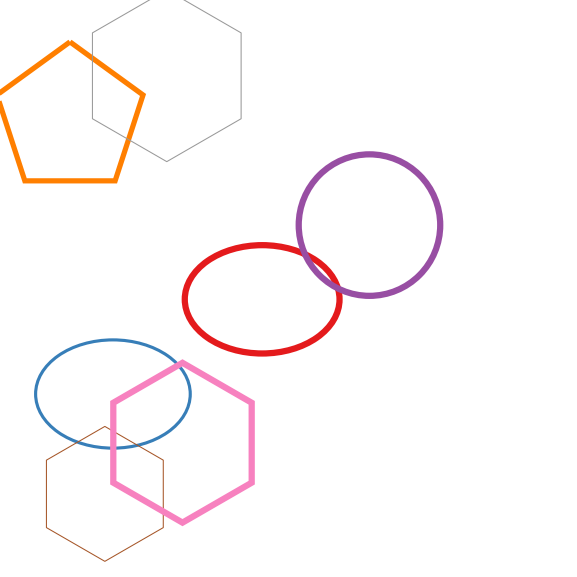[{"shape": "oval", "thickness": 3, "radius": 0.67, "center": [0.454, 0.481]}, {"shape": "oval", "thickness": 1.5, "radius": 0.67, "center": [0.196, 0.317]}, {"shape": "circle", "thickness": 3, "radius": 0.61, "center": [0.64, 0.609]}, {"shape": "pentagon", "thickness": 2.5, "radius": 0.67, "center": [0.121, 0.794]}, {"shape": "hexagon", "thickness": 0.5, "radius": 0.58, "center": [0.182, 0.144]}, {"shape": "hexagon", "thickness": 3, "radius": 0.69, "center": [0.316, 0.233]}, {"shape": "hexagon", "thickness": 0.5, "radius": 0.74, "center": [0.289, 0.868]}]